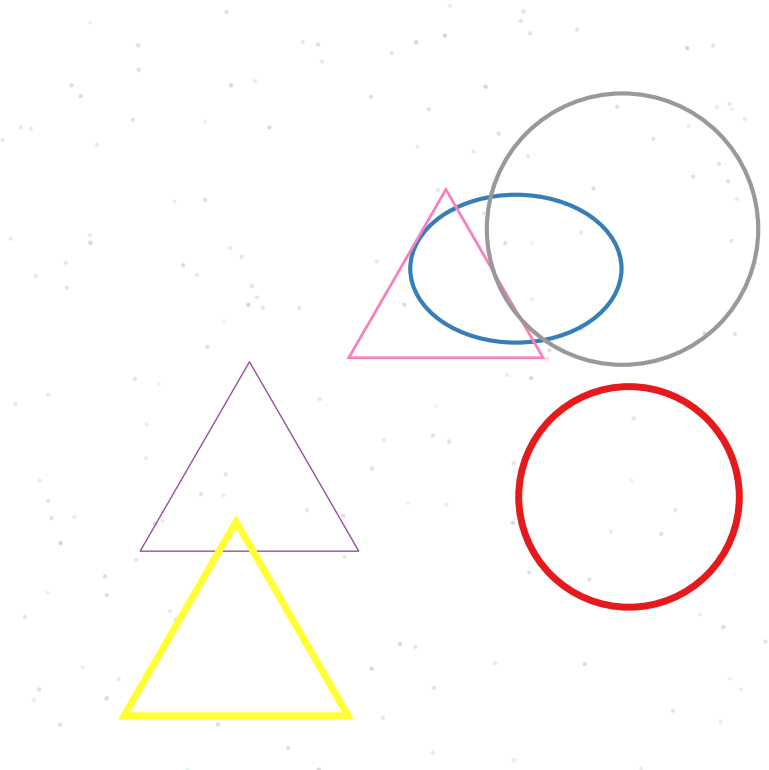[{"shape": "circle", "thickness": 2.5, "radius": 0.72, "center": [0.817, 0.355]}, {"shape": "oval", "thickness": 1.5, "radius": 0.69, "center": [0.67, 0.651]}, {"shape": "triangle", "thickness": 0.5, "radius": 0.82, "center": [0.324, 0.366]}, {"shape": "triangle", "thickness": 2.5, "radius": 0.84, "center": [0.307, 0.154]}, {"shape": "triangle", "thickness": 1, "radius": 0.73, "center": [0.579, 0.608]}, {"shape": "circle", "thickness": 1.5, "radius": 0.88, "center": [0.808, 0.702]}]